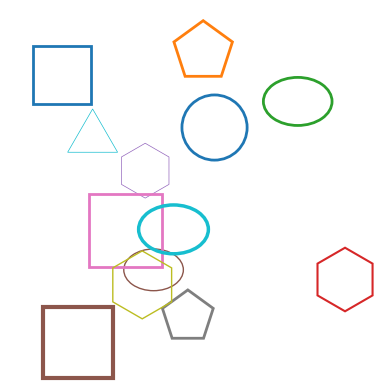[{"shape": "square", "thickness": 2, "radius": 0.38, "center": [0.161, 0.806]}, {"shape": "circle", "thickness": 2, "radius": 0.42, "center": [0.557, 0.669]}, {"shape": "pentagon", "thickness": 2, "radius": 0.4, "center": [0.528, 0.866]}, {"shape": "oval", "thickness": 2, "radius": 0.45, "center": [0.773, 0.737]}, {"shape": "hexagon", "thickness": 1.5, "radius": 0.41, "center": [0.896, 0.274]}, {"shape": "hexagon", "thickness": 0.5, "radius": 0.36, "center": [0.377, 0.557]}, {"shape": "square", "thickness": 3, "radius": 0.46, "center": [0.203, 0.11]}, {"shape": "oval", "thickness": 1, "radius": 0.39, "center": [0.399, 0.299]}, {"shape": "square", "thickness": 2, "radius": 0.48, "center": [0.325, 0.402]}, {"shape": "pentagon", "thickness": 2, "radius": 0.35, "center": [0.488, 0.178]}, {"shape": "hexagon", "thickness": 1, "radius": 0.44, "center": [0.369, 0.26]}, {"shape": "triangle", "thickness": 0.5, "radius": 0.37, "center": [0.241, 0.642]}, {"shape": "oval", "thickness": 2.5, "radius": 0.45, "center": [0.451, 0.404]}]